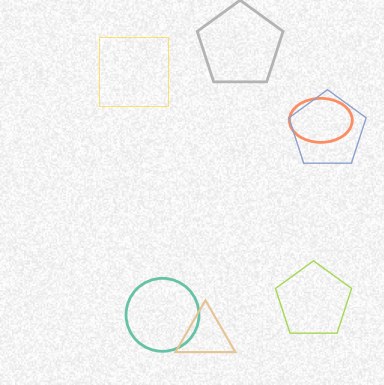[{"shape": "circle", "thickness": 2, "radius": 0.47, "center": [0.422, 0.182]}, {"shape": "oval", "thickness": 2, "radius": 0.41, "center": [0.833, 0.687]}, {"shape": "pentagon", "thickness": 1, "radius": 0.53, "center": [0.851, 0.661]}, {"shape": "pentagon", "thickness": 1, "radius": 0.52, "center": [0.814, 0.219]}, {"shape": "square", "thickness": 0.5, "radius": 0.45, "center": [0.347, 0.814]}, {"shape": "triangle", "thickness": 1.5, "radius": 0.45, "center": [0.534, 0.13]}, {"shape": "pentagon", "thickness": 2, "radius": 0.59, "center": [0.624, 0.882]}]